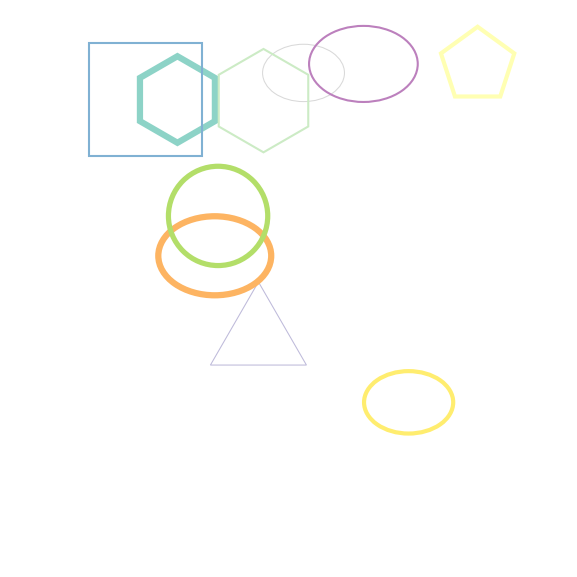[{"shape": "hexagon", "thickness": 3, "radius": 0.37, "center": [0.307, 0.827]}, {"shape": "pentagon", "thickness": 2, "radius": 0.33, "center": [0.827, 0.886]}, {"shape": "triangle", "thickness": 0.5, "radius": 0.48, "center": [0.447, 0.415]}, {"shape": "square", "thickness": 1, "radius": 0.49, "center": [0.252, 0.827]}, {"shape": "oval", "thickness": 3, "radius": 0.49, "center": [0.372, 0.556]}, {"shape": "circle", "thickness": 2.5, "radius": 0.43, "center": [0.378, 0.625]}, {"shape": "oval", "thickness": 0.5, "radius": 0.35, "center": [0.526, 0.873]}, {"shape": "oval", "thickness": 1, "radius": 0.47, "center": [0.629, 0.888]}, {"shape": "hexagon", "thickness": 1, "radius": 0.45, "center": [0.456, 0.825]}, {"shape": "oval", "thickness": 2, "radius": 0.39, "center": [0.708, 0.302]}]